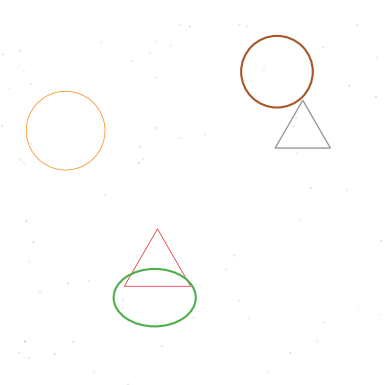[{"shape": "triangle", "thickness": 0.5, "radius": 0.5, "center": [0.409, 0.306]}, {"shape": "oval", "thickness": 1.5, "radius": 0.53, "center": [0.402, 0.227]}, {"shape": "circle", "thickness": 0.5, "radius": 0.51, "center": [0.17, 0.661]}, {"shape": "circle", "thickness": 1.5, "radius": 0.47, "center": [0.719, 0.814]}, {"shape": "triangle", "thickness": 1, "radius": 0.41, "center": [0.786, 0.657]}]